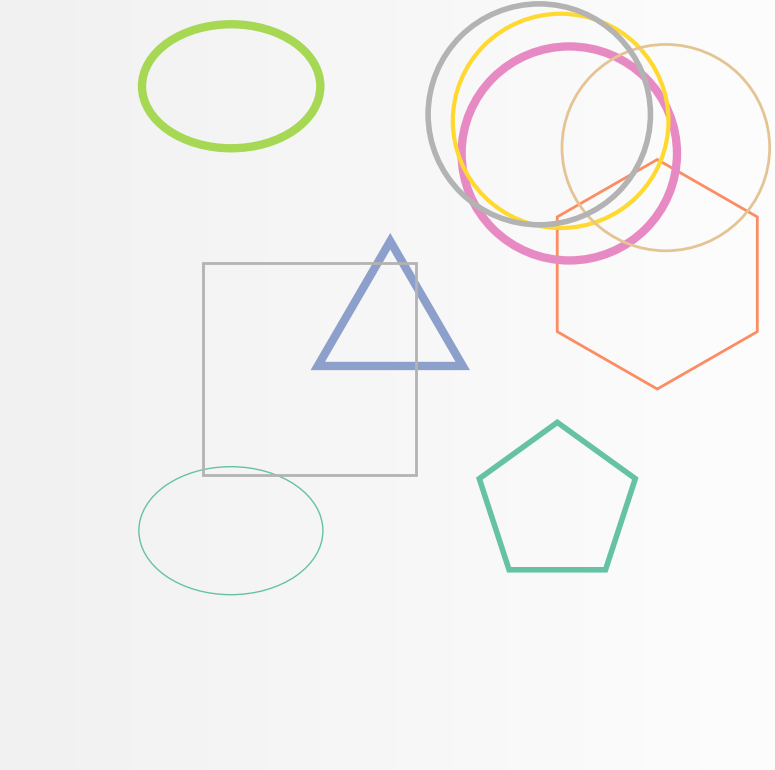[{"shape": "oval", "thickness": 0.5, "radius": 0.59, "center": [0.298, 0.311]}, {"shape": "pentagon", "thickness": 2, "radius": 0.53, "center": [0.719, 0.346]}, {"shape": "hexagon", "thickness": 1, "radius": 0.75, "center": [0.848, 0.644]}, {"shape": "triangle", "thickness": 3, "radius": 0.54, "center": [0.504, 0.579]}, {"shape": "circle", "thickness": 3, "radius": 0.69, "center": [0.735, 0.801]}, {"shape": "oval", "thickness": 3, "radius": 0.58, "center": [0.298, 0.888]}, {"shape": "circle", "thickness": 1.5, "radius": 0.7, "center": [0.723, 0.843]}, {"shape": "circle", "thickness": 1, "radius": 0.67, "center": [0.859, 0.808]}, {"shape": "square", "thickness": 1, "radius": 0.69, "center": [0.399, 0.521]}, {"shape": "circle", "thickness": 2, "radius": 0.72, "center": [0.696, 0.852]}]